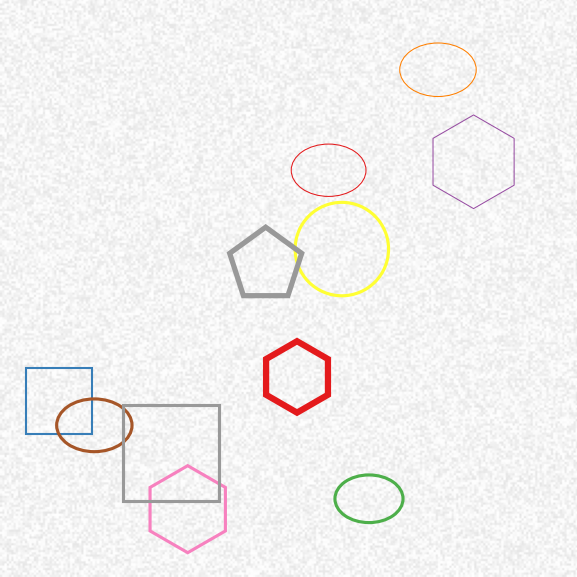[{"shape": "oval", "thickness": 0.5, "radius": 0.32, "center": [0.569, 0.704]}, {"shape": "hexagon", "thickness": 3, "radius": 0.31, "center": [0.514, 0.346]}, {"shape": "square", "thickness": 1, "radius": 0.29, "center": [0.101, 0.305]}, {"shape": "oval", "thickness": 1.5, "radius": 0.29, "center": [0.639, 0.135]}, {"shape": "hexagon", "thickness": 0.5, "radius": 0.41, "center": [0.82, 0.719]}, {"shape": "oval", "thickness": 0.5, "radius": 0.33, "center": [0.758, 0.878]}, {"shape": "circle", "thickness": 1.5, "radius": 0.4, "center": [0.592, 0.568]}, {"shape": "oval", "thickness": 1.5, "radius": 0.33, "center": [0.163, 0.263]}, {"shape": "hexagon", "thickness": 1.5, "radius": 0.38, "center": [0.325, 0.117]}, {"shape": "square", "thickness": 1.5, "radius": 0.42, "center": [0.296, 0.214]}, {"shape": "pentagon", "thickness": 2.5, "radius": 0.33, "center": [0.46, 0.54]}]